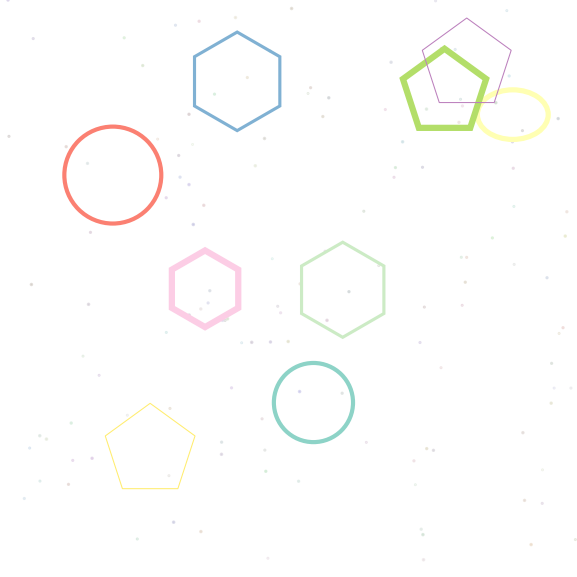[{"shape": "circle", "thickness": 2, "radius": 0.34, "center": [0.543, 0.302]}, {"shape": "oval", "thickness": 2.5, "radius": 0.31, "center": [0.888, 0.801]}, {"shape": "circle", "thickness": 2, "radius": 0.42, "center": [0.195, 0.696]}, {"shape": "hexagon", "thickness": 1.5, "radius": 0.43, "center": [0.411, 0.858]}, {"shape": "pentagon", "thickness": 3, "radius": 0.38, "center": [0.77, 0.839]}, {"shape": "hexagon", "thickness": 3, "radius": 0.33, "center": [0.355, 0.499]}, {"shape": "pentagon", "thickness": 0.5, "radius": 0.4, "center": [0.808, 0.887]}, {"shape": "hexagon", "thickness": 1.5, "radius": 0.41, "center": [0.593, 0.497]}, {"shape": "pentagon", "thickness": 0.5, "radius": 0.41, "center": [0.26, 0.219]}]